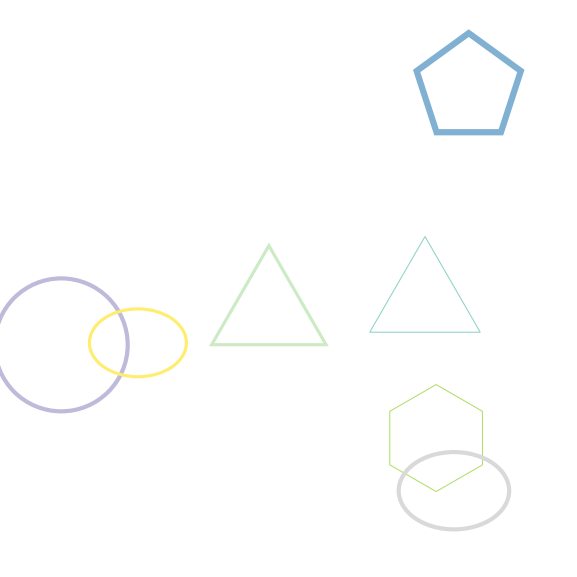[{"shape": "triangle", "thickness": 0.5, "radius": 0.55, "center": [0.736, 0.479]}, {"shape": "circle", "thickness": 2, "radius": 0.58, "center": [0.106, 0.402]}, {"shape": "pentagon", "thickness": 3, "radius": 0.47, "center": [0.812, 0.847]}, {"shape": "hexagon", "thickness": 0.5, "radius": 0.46, "center": [0.755, 0.241]}, {"shape": "oval", "thickness": 2, "radius": 0.48, "center": [0.786, 0.149]}, {"shape": "triangle", "thickness": 1.5, "radius": 0.57, "center": [0.466, 0.459]}, {"shape": "oval", "thickness": 1.5, "radius": 0.42, "center": [0.239, 0.406]}]